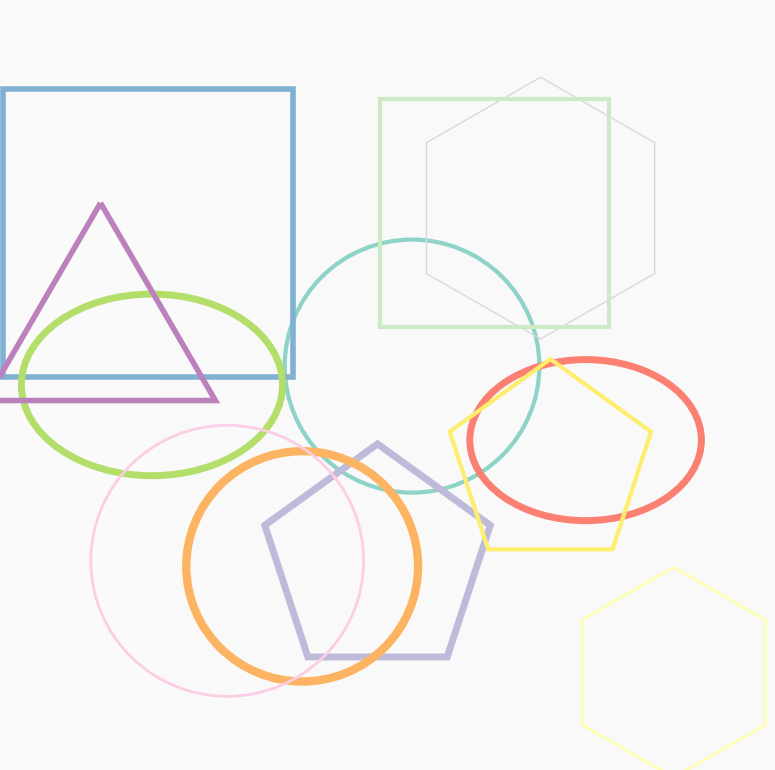[{"shape": "circle", "thickness": 1.5, "radius": 0.82, "center": [0.532, 0.525]}, {"shape": "hexagon", "thickness": 1, "radius": 0.68, "center": [0.869, 0.127]}, {"shape": "pentagon", "thickness": 2.5, "radius": 0.76, "center": [0.487, 0.271]}, {"shape": "oval", "thickness": 2.5, "radius": 0.75, "center": [0.756, 0.428]}, {"shape": "square", "thickness": 2, "radius": 0.94, "center": [0.191, 0.697]}, {"shape": "circle", "thickness": 3, "radius": 0.75, "center": [0.39, 0.264]}, {"shape": "oval", "thickness": 2.5, "radius": 0.84, "center": [0.196, 0.5]}, {"shape": "circle", "thickness": 1, "radius": 0.88, "center": [0.293, 0.272]}, {"shape": "hexagon", "thickness": 0.5, "radius": 0.85, "center": [0.698, 0.73]}, {"shape": "triangle", "thickness": 2, "radius": 0.86, "center": [0.13, 0.565]}, {"shape": "square", "thickness": 1.5, "radius": 0.74, "center": [0.638, 0.723]}, {"shape": "pentagon", "thickness": 1.5, "radius": 0.68, "center": [0.71, 0.397]}]